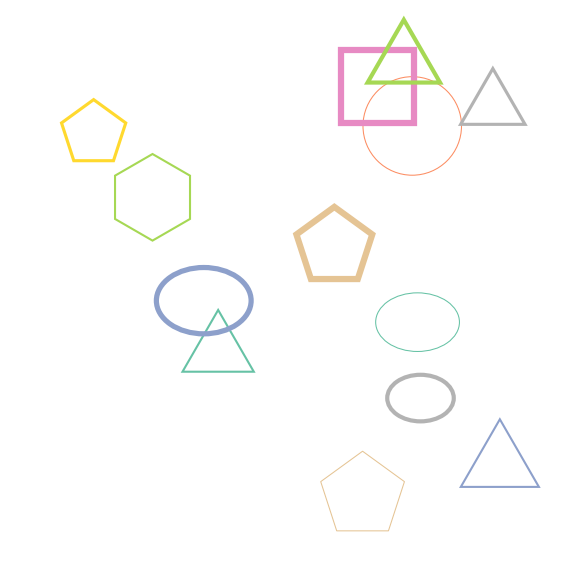[{"shape": "triangle", "thickness": 1, "radius": 0.36, "center": [0.378, 0.391]}, {"shape": "oval", "thickness": 0.5, "radius": 0.36, "center": [0.723, 0.441]}, {"shape": "circle", "thickness": 0.5, "radius": 0.43, "center": [0.714, 0.781]}, {"shape": "oval", "thickness": 2.5, "radius": 0.41, "center": [0.353, 0.479]}, {"shape": "triangle", "thickness": 1, "radius": 0.39, "center": [0.866, 0.195]}, {"shape": "square", "thickness": 3, "radius": 0.32, "center": [0.654, 0.85]}, {"shape": "hexagon", "thickness": 1, "radius": 0.37, "center": [0.264, 0.657]}, {"shape": "triangle", "thickness": 2, "radius": 0.36, "center": [0.699, 0.892]}, {"shape": "pentagon", "thickness": 1.5, "radius": 0.29, "center": [0.162, 0.768]}, {"shape": "pentagon", "thickness": 0.5, "radius": 0.38, "center": [0.628, 0.142]}, {"shape": "pentagon", "thickness": 3, "radius": 0.35, "center": [0.579, 0.572]}, {"shape": "triangle", "thickness": 1.5, "radius": 0.32, "center": [0.853, 0.816]}, {"shape": "oval", "thickness": 2, "radius": 0.29, "center": [0.728, 0.31]}]